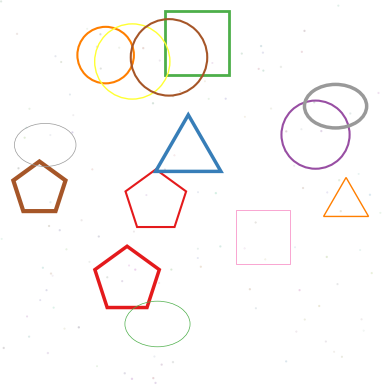[{"shape": "pentagon", "thickness": 1.5, "radius": 0.41, "center": [0.405, 0.477]}, {"shape": "pentagon", "thickness": 2.5, "radius": 0.44, "center": [0.33, 0.272]}, {"shape": "triangle", "thickness": 2.5, "radius": 0.49, "center": [0.489, 0.604]}, {"shape": "square", "thickness": 2, "radius": 0.42, "center": [0.513, 0.889]}, {"shape": "oval", "thickness": 0.5, "radius": 0.42, "center": [0.409, 0.158]}, {"shape": "circle", "thickness": 1.5, "radius": 0.44, "center": [0.82, 0.65]}, {"shape": "circle", "thickness": 1.5, "radius": 0.37, "center": [0.274, 0.857]}, {"shape": "triangle", "thickness": 1, "radius": 0.34, "center": [0.899, 0.472]}, {"shape": "circle", "thickness": 1, "radius": 0.49, "center": [0.344, 0.84]}, {"shape": "circle", "thickness": 1.5, "radius": 0.5, "center": [0.439, 0.851]}, {"shape": "pentagon", "thickness": 3, "radius": 0.36, "center": [0.102, 0.509]}, {"shape": "square", "thickness": 0.5, "radius": 0.35, "center": [0.683, 0.384]}, {"shape": "oval", "thickness": 2.5, "radius": 0.4, "center": [0.872, 0.724]}, {"shape": "oval", "thickness": 0.5, "radius": 0.4, "center": [0.117, 0.624]}]